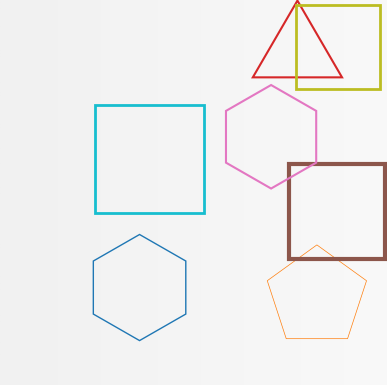[{"shape": "hexagon", "thickness": 1, "radius": 0.69, "center": [0.36, 0.253]}, {"shape": "pentagon", "thickness": 0.5, "radius": 0.67, "center": [0.818, 0.229]}, {"shape": "triangle", "thickness": 1.5, "radius": 0.66, "center": [0.768, 0.866]}, {"shape": "square", "thickness": 3, "radius": 0.62, "center": [0.869, 0.451]}, {"shape": "hexagon", "thickness": 1.5, "radius": 0.67, "center": [0.7, 0.645]}, {"shape": "square", "thickness": 2, "radius": 0.54, "center": [0.872, 0.878]}, {"shape": "square", "thickness": 2, "radius": 0.7, "center": [0.386, 0.586]}]